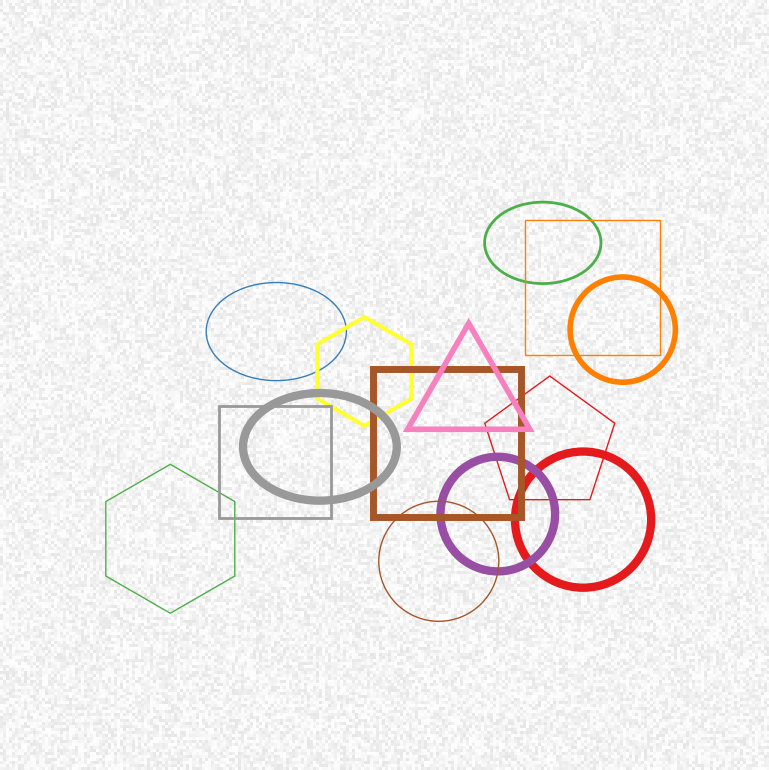[{"shape": "pentagon", "thickness": 0.5, "radius": 0.44, "center": [0.714, 0.423]}, {"shape": "circle", "thickness": 3, "radius": 0.44, "center": [0.757, 0.325]}, {"shape": "oval", "thickness": 0.5, "radius": 0.46, "center": [0.359, 0.569]}, {"shape": "hexagon", "thickness": 0.5, "radius": 0.48, "center": [0.221, 0.3]}, {"shape": "oval", "thickness": 1, "radius": 0.38, "center": [0.705, 0.685]}, {"shape": "circle", "thickness": 3, "radius": 0.37, "center": [0.646, 0.332]}, {"shape": "square", "thickness": 0.5, "radius": 0.44, "center": [0.77, 0.627]}, {"shape": "circle", "thickness": 2, "radius": 0.34, "center": [0.809, 0.572]}, {"shape": "hexagon", "thickness": 1.5, "radius": 0.35, "center": [0.473, 0.518]}, {"shape": "circle", "thickness": 0.5, "radius": 0.39, "center": [0.57, 0.271]}, {"shape": "square", "thickness": 2.5, "radius": 0.48, "center": [0.581, 0.424]}, {"shape": "triangle", "thickness": 2, "radius": 0.46, "center": [0.609, 0.488]}, {"shape": "square", "thickness": 1, "radius": 0.36, "center": [0.357, 0.4]}, {"shape": "oval", "thickness": 3, "radius": 0.5, "center": [0.415, 0.42]}]